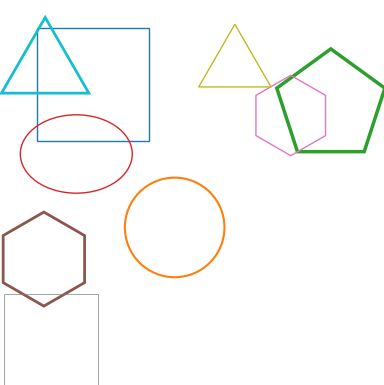[{"shape": "square", "thickness": 1, "radius": 0.73, "center": [0.24, 0.781]}, {"shape": "circle", "thickness": 1.5, "radius": 0.65, "center": [0.454, 0.409]}, {"shape": "pentagon", "thickness": 2.5, "radius": 0.74, "center": [0.859, 0.725]}, {"shape": "oval", "thickness": 1, "radius": 0.73, "center": [0.198, 0.6]}, {"shape": "hexagon", "thickness": 2, "radius": 0.61, "center": [0.114, 0.327]}, {"shape": "hexagon", "thickness": 1, "radius": 0.52, "center": [0.755, 0.7]}, {"shape": "square", "thickness": 0.5, "radius": 0.61, "center": [0.133, 0.115]}, {"shape": "triangle", "thickness": 1, "radius": 0.54, "center": [0.61, 0.828]}, {"shape": "triangle", "thickness": 2, "radius": 0.66, "center": [0.117, 0.824]}]